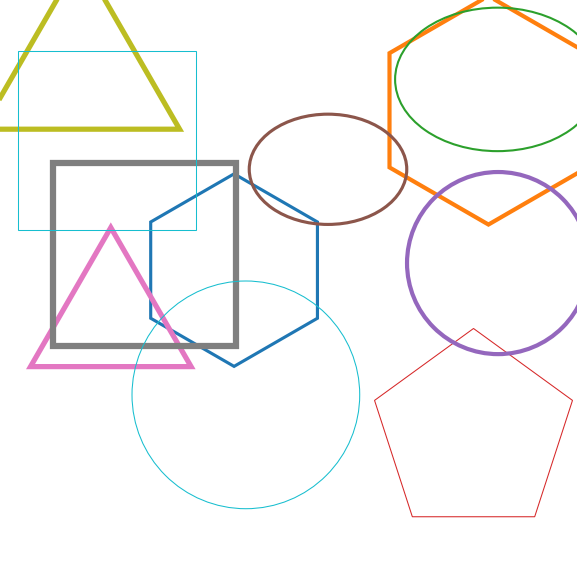[{"shape": "hexagon", "thickness": 1.5, "radius": 0.83, "center": [0.405, 0.531]}, {"shape": "hexagon", "thickness": 2, "radius": 0.99, "center": [0.846, 0.808]}, {"shape": "oval", "thickness": 1, "radius": 0.89, "center": [0.862, 0.862]}, {"shape": "pentagon", "thickness": 0.5, "radius": 0.9, "center": [0.82, 0.25]}, {"shape": "circle", "thickness": 2, "radius": 0.79, "center": [0.862, 0.544]}, {"shape": "oval", "thickness": 1.5, "radius": 0.68, "center": [0.568, 0.706]}, {"shape": "triangle", "thickness": 2.5, "radius": 0.8, "center": [0.192, 0.445]}, {"shape": "square", "thickness": 3, "radius": 0.79, "center": [0.25, 0.558]}, {"shape": "triangle", "thickness": 2.5, "radius": 0.99, "center": [0.14, 0.874]}, {"shape": "circle", "thickness": 0.5, "radius": 0.99, "center": [0.426, 0.315]}, {"shape": "square", "thickness": 0.5, "radius": 0.77, "center": [0.186, 0.756]}]